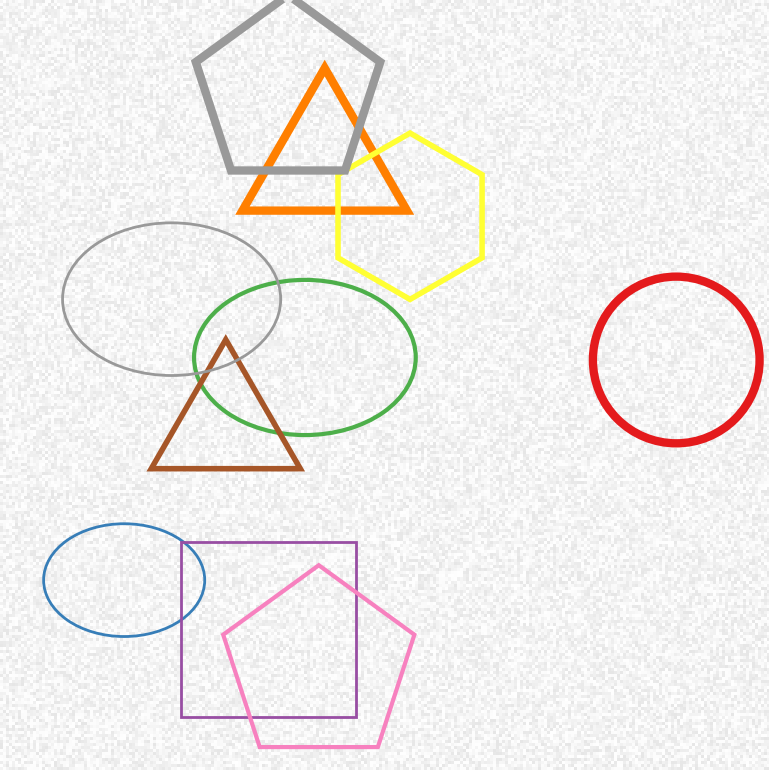[{"shape": "circle", "thickness": 3, "radius": 0.54, "center": [0.878, 0.533]}, {"shape": "oval", "thickness": 1, "radius": 0.52, "center": [0.161, 0.247]}, {"shape": "oval", "thickness": 1.5, "radius": 0.72, "center": [0.396, 0.536]}, {"shape": "square", "thickness": 1, "radius": 0.57, "center": [0.349, 0.183]}, {"shape": "triangle", "thickness": 3, "radius": 0.62, "center": [0.422, 0.788]}, {"shape": "hexagon", "thickness": 2, "radius": 0.54, "center": [0.533, 0.719]}, {"shape": "triangle", "thickness": 2, "radius": 0.56, "center": [0.293, 0.447]}, {"shape": "pentagon", "thickness": 1.5, "radius": 0.65, "center": [0.414, 0.135]}, {"shape": "oval", "thickness": 1, "radius": 0.71, "center": [0.223, 0.611]}, {"shape": "pentagon", "thickness": 3, "radius": 0.63, "center": [0.374, 0.88]}]